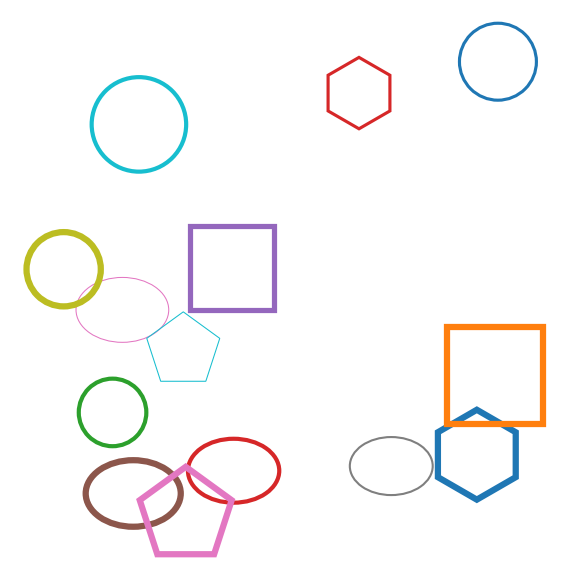[{"shape": "hexagon", "thickness": 3, "radius": 0.39, "center": [0.826, 0.212]}, {"shape": "circle", "thickness": 1.5, "radius": 0.33, "center": [0.862, 0.892]}, {"shape": "square", "thickness": 3, "radius": 0.42, "center": [0.857, 0.349]}, {"shape": "circle", "thickness": 2, "radius": 0.29, "center": [0.195, 0.285]}, {"shape": "hexagon", "thickness": 1.5, "radius": 0.31, "center": [0.622, 0.838]}, {"shape": "oval", "thickness": 2, "radius": 0.4, "center": [0.405, 0.184]}, {"shape": "square", "thickness": 2.5, "radius": 0.37, "center": [0.401, 0.535]}, {"shape": "oval", "thickness": 3, "radius": 0.41, "center": [0.231, 0.145]}, {"shape": "pentagon", "thickness": 3, "radius": 0.42, "center": [0.322, 0.107]}, {"shape": "oval", "thickness": 0.5, "radius": 0.4, "center": [0.212, 0.463]}, {"shape": "oval", "thickness": 1, "radius": 0.36, "center": [0.678, 0.192]}, {"shape": "circle", "thickness": 3, "radius": 0.32, "center": [0.11, 0.533]}, {"shape": "pentagon", "thickness": 0.5, "radius": 0.33, "center": [0.317, 0.393]}, {"shape": "circle", "thickness": 2, "radius": 0.41, "center": [0.241, 0.784]}]